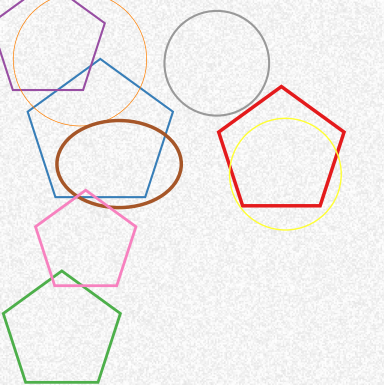[{"shape": "pentagon", "thickness": 2.5, "radius": 0.86, "center": [0.731, 0.604]}, {"shape": "pentagon", "thickness": 1.5, "radius": 0.99, "center": [0.261, 0.648]}, {"shape": "pentagon", "thickness": 2, "radius": 0.8, "center": [0.161, 0.136]}, {"shape": "pentagon", "thickness": 1.5, "radius": 0.78, "center": [0.125, 0.892]}, {"shape": "circle", "thickness": 0.5, "radius": 0.87, "center": [0.208, 0.846]}, {"shape": "circle", "thickness": 1, "radius": 0.72, "center": [0.741, 0.548]}, {"shape": "oval", "thickness": 2.5, "radius": 0.81, "center": [0.309, 0.574]}, {"shape": "pentagon", "thickness": 2, "radius": 0.69, "center": [0.223, 0.369]}, {"shape": "circle", "thickness": 1.5, "radius": 0.68, "center": [0.563, 0.836]}]